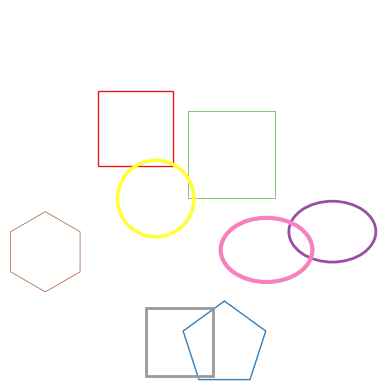[{"shape": "square", "thickness": 1, "radius": 0.48, "center": [0.352, 0.666]}, {"shape": "pentagon", "thickness": 1, "radius": 0.56, "center": [0.583, 0.105]}, {"shape": "square", "thickness": 0.5, "radius": 0.56, "center": [0.602, 0.599]}, {"shape": "oval", "thickness": 2, "radius": 0.56, "center": [0.863, 0.398]}, {"shape": "circle", "thickness": 2.5, "radius": 0.5, "center": [0.405, 0.484]}, {"shape": "hexagon", "thickness": 0.5, "radius": 0.52, "center": [0.118, 0.346]}, {"shape": "oval", "thickness": 3, "radius": 0.6, "center": [0.692, 0.351]}, {"shape": "square", "thickness": 2, "radius": 0.44, "center": [0.466, 0.113]}]